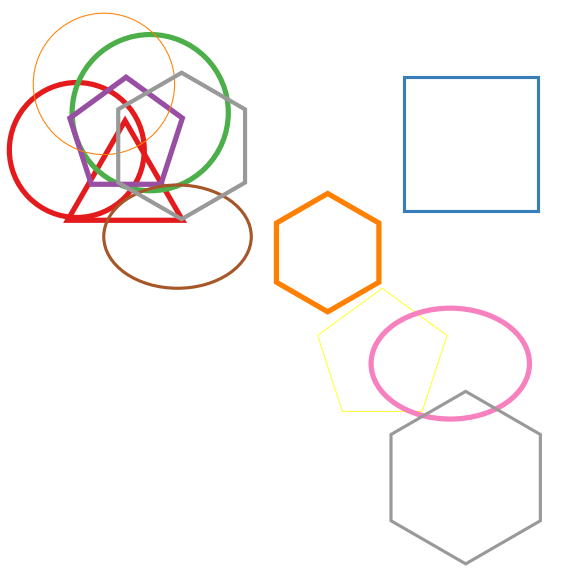[{"shape": "triangle", "thickness": 2.5, "radius": 0.57, "center": [0.217, 0.675]}, {"shape": "circle", "thickness": 2.5, "radius": 0.58, "center": [0.133, 0.739]}, {"shape": "square", "thickness": 1.5, "radius": 0.58, "center": [0.815, 0.75]}, {"shape": "circle", "thickness": 2.5, "radius": 0.68, "center": [0.26, 0.804]}, {"shape": "pentagon", "thickness": 2.5, "radius": 0.51, "center": [0.218, 0.763]}, {"shape": "circle", "thickness": 0.5, "radius": 0.61, "center": [0.18, 0.854]}, {"shape": "hexagon", "thickness": 2.5, "radius": 0.51, "center": [0.567, 0.562]}, {"shape": "pentagon", "thickness": 0.5, "radius": 0.59, "center": [0.662, 0.382]}, {"shape": "oval", "thickness": 1.5, "radius": 0.64, "center": [0.307, 0.589]}, {"shape": "oval", "thickness": 2.5, "radius": 0.69, "center": [0.78, 0.369]}, {"shape": "hexagon", "thickness": 1.5, "radius": 0.75, "center": [0.806, 0.172]}, {"shape": "hexagon", "thickness": 2, "radius": 0.63, "center": [0.315, 0.746]}]